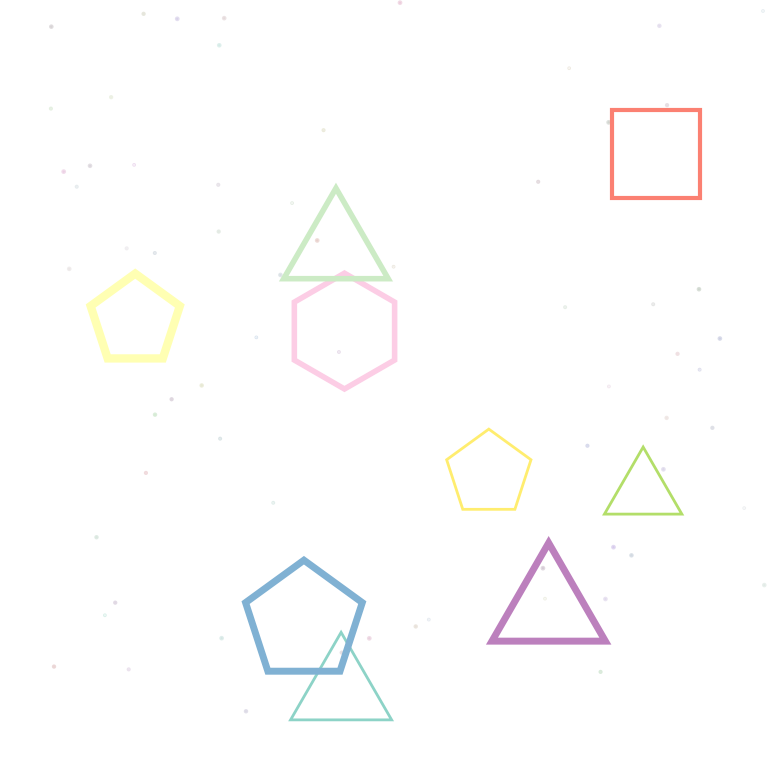[{"shape": "triangle", "thickness": 1, "radius": 0.38, "center": [0.443, 0.103]}, {"shape": "pentagon", "thickness": 3, "radius": 0.3, "center": [0.176, 0.584]}, {"shape": "square", "thickness": 1.5, "radius": 0.29, "center": [0.851, 0.8]}, {"shape": "pentagon", "thickness": 2.5, "radius": 0.4, "center": [0.395, 0.193]}, {"shape": "triangle", "thickness": 1, "radius": 0.29, "center": [0.835, 0.361]}, {"shape": "hexagon", "thickness": 2, "radius": 0.38, "center": [0.447, 0.57]}, {"shape": "triangle", "thickness": 2.5, "radius": 0.43, "center": [0.713, 0.21]}, {"shape": "triangle", "thickness": 2, "radius": 0.39, "center": [0.436, 0.677]}, {"shape": "pentagon", "thickness": 1, "radius": 0.29, "center": [0.635, 0.385]}]